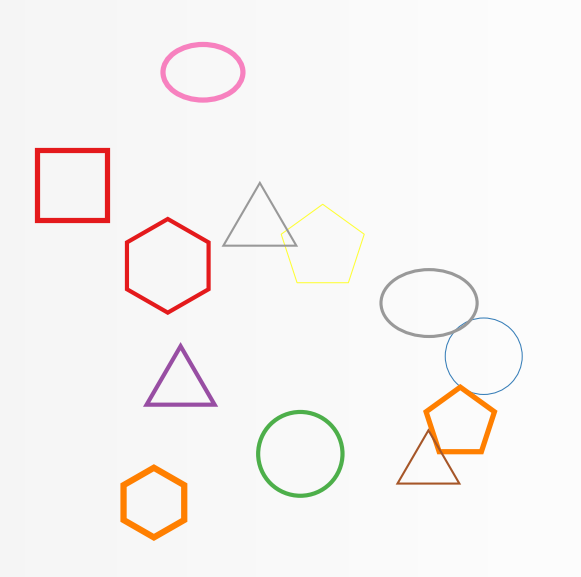[{"shape": "square", "thickness": 2.5, "radius": 0.3, "center": [0.124, 0.679]}, {"shape": "hexagon", "thickness": 2, "radius": 0.41, "center": [0.289, 0.539]}, {"shape": "circle", "thickness": 0.5, "radius": 0.33, "center": [0.832, 0.382]}, {"shape": "circle", "thickness": 2, "radius": 0.36, "center": [0.517, 0.213]}, {"shape": "triangle", "thickness": 2, "radius": 0.34, "center": [0.311, 0.332]}, {"shape": "pentagon", "thickness": 2.5, "radius": 0.31, "center": [0.792, 0.267]}, {"shape": "hexagon", "thickness": 3, "radius": 0.3, "center": [0.265, 0.129]}, {"shape": "pentagon", "thickness": 0.5, "radius": 0.38, "center": [0.555, 0.57]}, {"shape": "triangle", "thickness": 1, "radius": 0.31, "center": [0.737, 0.193]}, {"shape": "oval", "thickness": 2.5, "radius": 0.34, "center": [0.349, 0.874]}, {"shape": "oval", "thickness": 1.5, "radius": 0.41, "center": [0.738, 0.474]}, {"shape": "triangle", "thickness": 1, "radius": 0.36, "center": [0.447, 0.61]}]